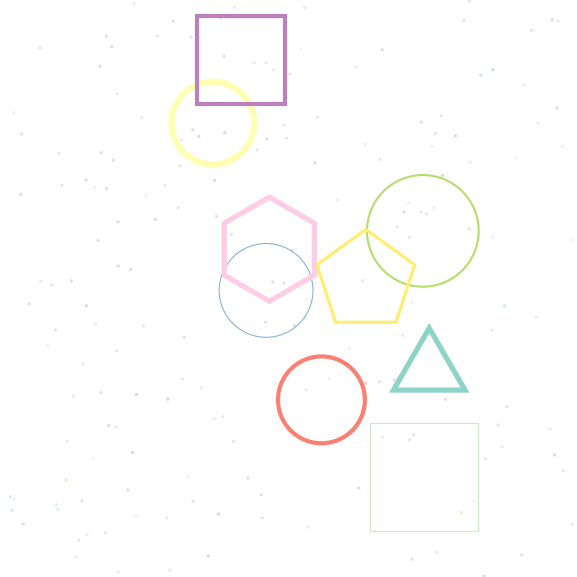[{"shape": "triangle", "thickness": 2.5, "radius": 0.36, "center": [0.743, 0.359]}, {"shape": "circle", "thickness": 3, "radius": 0.36, "center": [0.369, 0.786]}, {"shape": "circle", "thickness": 2, "radius": 0.38, "center": [0.557, 0.307]}, {"shape": "circle", "thickness": 0.5, "radius": 0.41, "center": [0.461, 0.496]}, {"shape": "circle", "thickness": 1, "radius": 0.48, "center": [0.732, 0.599]}, {"shape": "hexagon", "thickness": 2.5, "radius": 0.45, "center": [0.466, 0.568]}, {"shape": "square", "thickness": 2, "radius": 0.38, "center": [0.417, 0.895]}, {"shape": "square", "thickness": 0.5, "radius": 0.47, "center": [0.734, 0.174]}, {"shape": "pentagon", "thickness": 1.5, "radius": 0.44, "center": [0.633, 0.513]}]